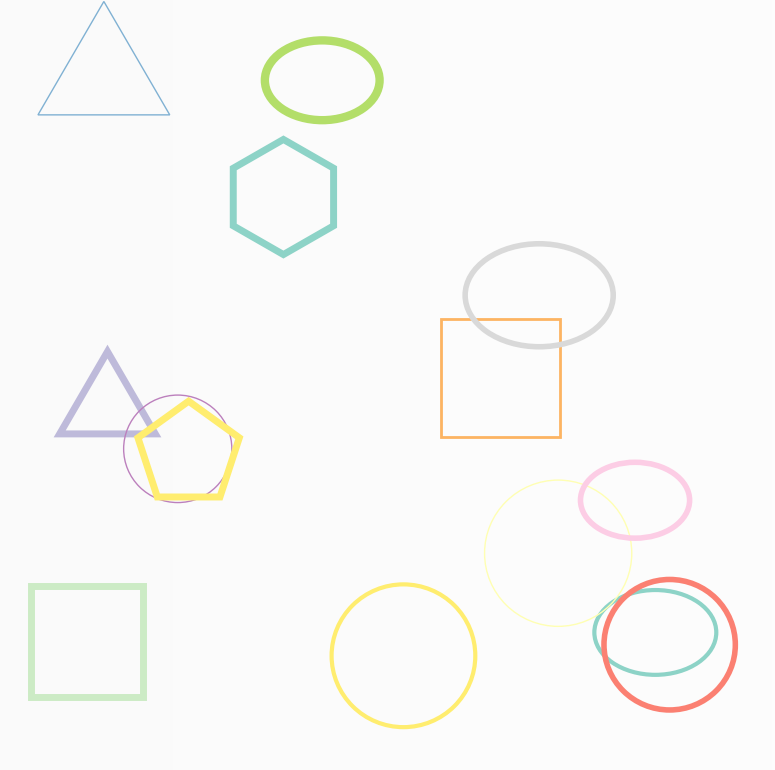[{"shape": "oval", "thickness": 1.5, "radius": 0.39, "center": [0.846, 0.179]}, {"shape": "hexagon", "thickness": 2.5, "radius": 0.37, "center": [0.366, 0.744]}, {"shape": "circle", "thickness": 0.5, "radius": 0.47, "center": [0.72, 0.282]}, {"shape": "triangle", "thickness": 2.5, "radius": 0.36, "center": [0.139, 0.472]}, {"shape": "circle", "thickness": 2, "radius": 0.42, "center": [0.864, 0.163]}, {"shape": "triangle", "thickness": 0.5, "radius": 0.49, "center": [0.134, 0.9]}, {"shape": "square", "thickness": 1, "radius": 0.38, "center": [0.646, 0.509]}, {"shape": "oval", "thickness": 3, "radius": 0.37, "center": [0.416, 0.896]}, {"shape": "oval", "thickness": 2, "radius": 0.35, "center": [0.819, 0.35]}, {"shape": "oval", "thickness": 2, "radius": 0.48, "center": [0.696, 0.617]}, {"shape": "circle", "thickness": 0.5, "radius": 0.35, "center": [0.229, 0.417]}, {"shape": "square", "thickness": 2.5, "radius": 0.36, "center": [0.113, 0.167]}, {"shape": "circle", "thickness": 1.5, "radius": 0.46, "center": [0.521, 0.148]}, {"shape": "pentagon", "thickness": 2.5, "radius": 0.34, "center": [0.243, 0.41]}]